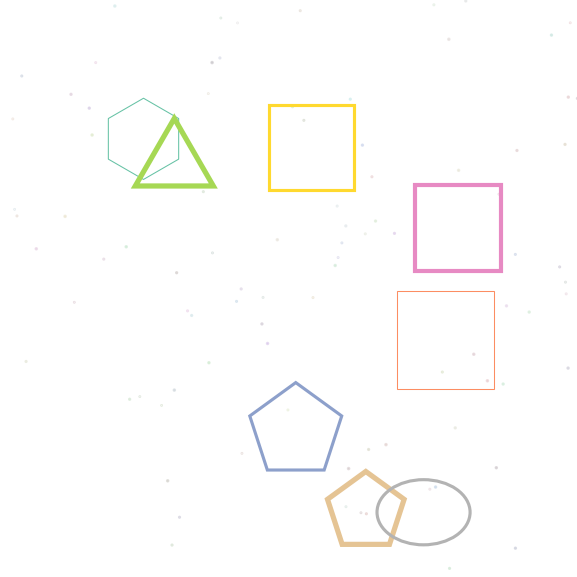[{"shape": "hexagon", "thickness": 0.5, "radius": 0.35, "center": [0.248, 0.759]}, {"shape": "square", "thickness": 0.5, "radius": 0.42, "center": [0.771, 0.411]}, {"shape": "pentagon", "thickness": 1.5, "radius": 0.42, "center": [0.512, 0.253]}, {"shape": "square", "thickness": 2, "radius": 0.37, "center": [0.793, 0.604]}, {"shape": "triangle", "thickness": 2.5, "radius": 0.39, "center": [0.302, 0.716]}, {"shape": "square", "thickness": 1.5, "radius": 0.37, "center": [0.539, 0.744]}, {"shape": "pentagon", "thickness": 2.5, "radius": 0.35, "center": [0.633, 0.113]}, {"shape": "oval", "thickness": 1.5, "radius": 0.4, "center": [0.733, 0.112]}]